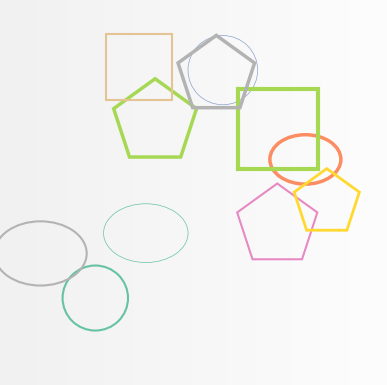[{"shape": "oval", "thickness": 0.5, "radius": 0.55, "center": [0.376, 0.394]}, {"shape": "circle", "thickness": 1.5, "radius": 0.42, "center": [0.246, 0.226]}, {"shape": "oval", "thickness": 2.5, "radius": 0.46, "center": [0.788, 0.586]}, {"shape": "circle", "thickness": 0.5, "radius": 0.45, "center": [0.575, 0.818]}, {"shape": "pentagon", "thickness": 1.5, "radius": 0.54, "center": [0.716, 0.415]}, {"shape": "pentagon", "thickness": 2.5, "radius": 0.56, "center": [0.4, 0.683]}, {"shape": "square", "thickness": 3, "radius": 0.52, "center": [0.717, 0.665]}, {"shape": "pentagon", "thickness": 2, "radius": 0.44, "center": [0.843, 0.474]}, {"shape": "square", "thickness": 1.5, "radius": 0.43, "center": [0.359, 0.826]}, {"shape": "pentagon", "thickness": 2.5, "radius": 0.52, "center": [0.558, 0.804]}, {"shape": "oval", "thickness": 1.5, "radius": 0.6, "center": [0.105, 0.342]}]